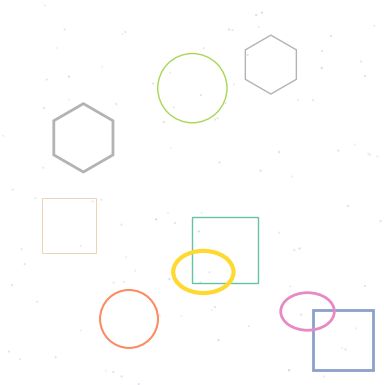[{"shape": "square", "thickness": 1, "radius": 0.43, "center": [0.585, 0.35]}, {"shape": "circle", "thickness": 1.5, "radius": 0.38, "center": [0.335, 0.172]}, {"shape": "square", "thickness": 2, "radius": 0.39, "center": [0.891, 0.117]}, {"shape": "oval", "thickness": 2, "radius": 0.35, "center": [0.799, 0.191]}, {"shape": "circle", "thickness": 1, "radius": 0.45, "center": [0.5, 0.771]}, {"shape": "oval", "thickness": 3, "radius": 0.39, "center": [0.528, 0.294]}, {"shape": "square", "thickness": 0.5, "radius": 0.36, "center": [0.179, 0.413]}, {"shape": "hexagon", "thickness": 1, "radius": 0.38, "center": [0.704, 0.832]}, {"shape": "hexagon", "thickness": 2, "radius": 0.44, "center": [0.217, 0.642]}]